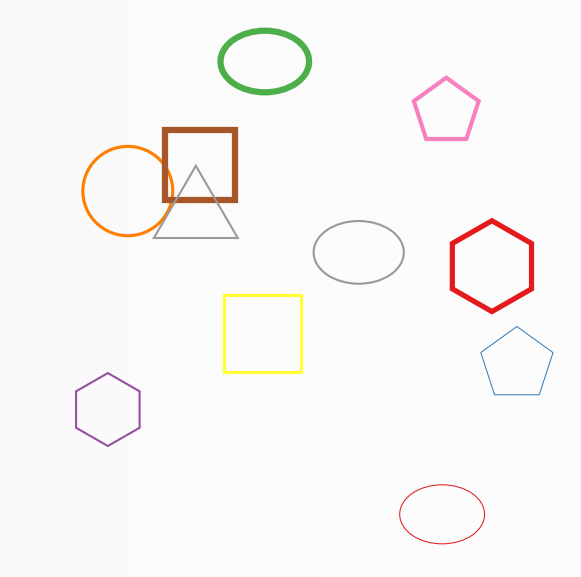[{"shape": "hexagon", "thickness": 2.5, "radius": 0.39, "center": [0.846, 0.538]}, {"shape": "oval", "thickness": 0.5, "radius": 0.37, "center": [0.761, 0.109]}, {"shape": "pentagon", "thickness": 0.5, "radius": 0.33, "center": [0.889, 0.368]}, {"shape": "oval", "thickness": 3, "radius": 0.38, "center": [0.456, 0.893]}, {"shape": "hexagon", "thickness": 1, "radius": 0.32, "center": [0.186, 0.29]}, {"shape": "circle", "thickness": 1.5, "radius": 0.39, "center": [0.22, 0.668]}, {"shape": "square", "thickness": 1.5, "radius": 0.33, "center": [0.452, 0.422]}, {"shape": "square", "thickness": 3, "radius": 0.3, "center": [0.344, 0.714]}, {"shape": "pentagon", "thickness": 2, "radius": 0.29, "center": [0.768, 0.806]}, {"shape": "triangle", "thickness": 1, "radius": 0.42, "center": [0.337, 0.629]}, {"shape": "oval", "thickness": 1, "radius": 0.39, "center": [0.617, 0.562]}]